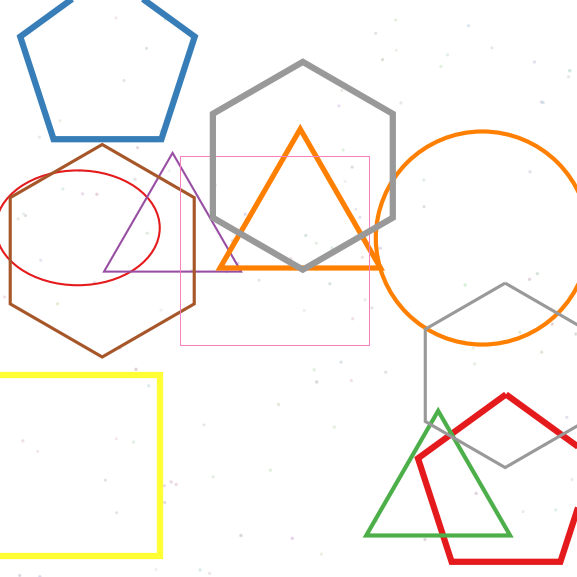[{"shape": "pentagon", "thickness": 3, "radius": 0.8, "center": [0.876, 0.156]}, {"shape": "oval", "thickness": 1, "radius": 0.71, "center": [0.135, 0.605]}, {"shape": "pentagon", "thickness": 3, "radius": 0.79, "center": [0.186, 0.887]}, {"shape": "triangle", "thickness": 2, "radius": 0.72, "center": [0.759, 0.144]}, {"shape": "triangle", "thickness": 1, "radius": 0.69, "center": [0.299, 0.597]}, {"shape": "circle", "thickness": 2, "radius": 0.92, "center": [0.835, 0.587]}, {"shape": "triangle", "thickness": 2.5, "radius": 0.8, "center": [0.52, 0.615]}, {"shape": "square", "thickness": 3, "radius": 0.79, "center": [0.119, 0.193]}, {"shape": "hexagon", "thickness": 1.5, "radius": 0.92, "center": [0.177, 0.565]}, {"shape": "square", "thickness": 0.5, "radius": 0.82, "center": [0.475, 0.565]}, {"shape": "hexagon", "thickness": 3, "radius": 0.9, "center": [0.524, 0.712]}, {"shape": "hexagon", "thickness": 1.5, "radius": 0.8, "center": [0.875, 0.349]}]